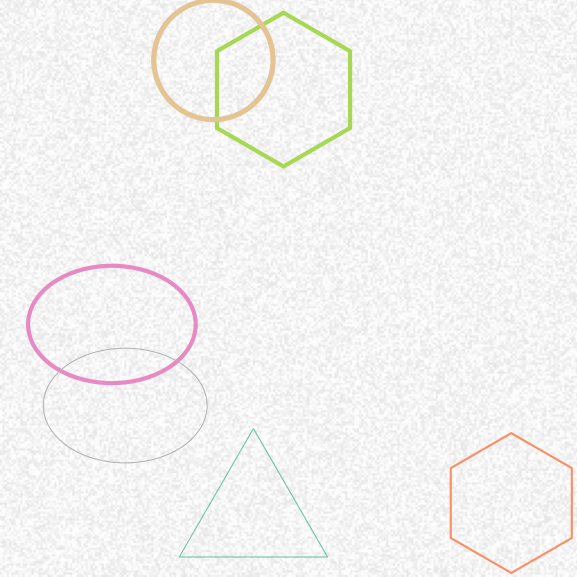[{"shape": "triangle", "thickness": 0.5, "radius": 0.74, "center": [0.439, 0.109]}, {"shape": "hexagon", "thickness": 1, "radius": 0.61, "center": [0.885, 0.128]}, {"shape": "oval", "thickness": 2, "radius": 0.73, "center": [0.194, 0.437]}, {"shape": "hexagon", "thickness": 2, "radius": 0.67, "center": [0.491, 0.844]}, {"shape": "circle", "thickness": 2.5, "radius": 0.52, "center": [0.37, 0.895]}, {"shape": "oval", "thickness": 0.5, "radius": 0.71, "center": [0.217, 0.297]}]